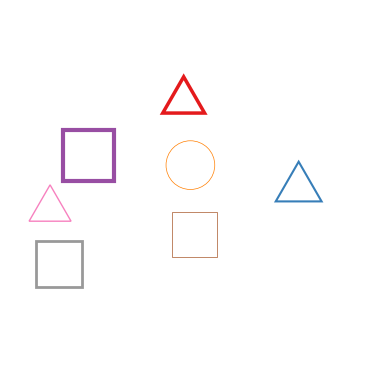[{"shape": "triangle", "thickness": 2.5, "radius": 0.31, "center": [0.477, 0.738]}, {"shape": "triangle", "thickness": 1.5, "radius": 0.34, "center": [0.776, 0.511]}, {"shape": "square", "thickness": 3, "radius": 0.33, "center": [0.229, 0.596]}, {"shape": "circle", "thickness": 0.5, "radius": 0.32, "center": [0.495, 0.571]}, {"shape": "square", "thickness": 0.5, "radius": 0.29, "center": [0.505, 0.391]}, {"shape": "triangle", "thickness": 1, "radius": 0.31, "center": [0.13, 0.457]}, {"shape": "square", "thickness": 2, "radius": 0.3, "center": [0.154, 0.315]}]